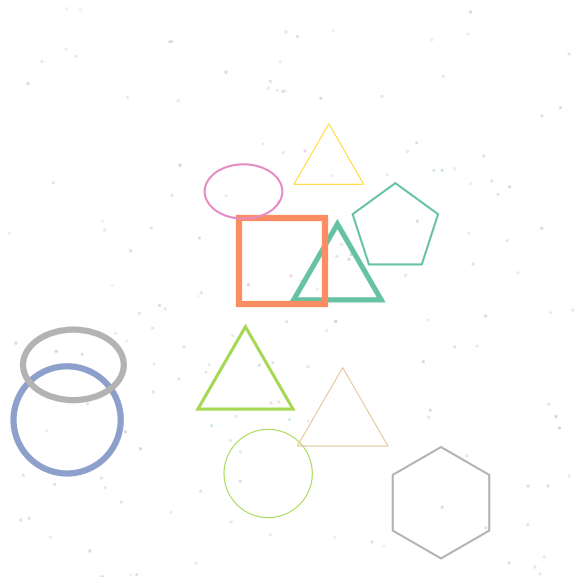[{"shape": "triangle", "thickness": 2.5, "radius": 0.44, "center": [0.584, 0.524]}, {"shape": "pentagon", "thickness": 1, "radius": 0.39, "center": [0.685, 0.604]}, {"shape": "square", "thickness": 3, "radius": 0.37, "center": [0.488, 0.547]}, {"shape": "circle", "thickness": 3, "radius": 0.46, "center": [0.116, 0.272]}, {"shape": "oval", "thickness": 1, "radius": 0.34, "center": [0.422, 0.668]}, {"shape": "triangle", "thickness": 1.5, "radius": 0.48, "center": [0.425, 0.338]}, {"shape": "circle", "thickness": 0.5, "radius": 0.38, "center": [0.464, 0.179]}, {"shape": "triangle", "thickness": 0.5, "radius": 0.35, "center": [0.569, 0.715]}, {"shape": "triangle", "thickness": 0.5, "radius": 0.45, "center": [0.593, 0.272]}, {"shape": "oval", "thickness": 3, "radius": 0.44, "center": [0.127, 0.367]}, {"shape": "hexagon", "thickness": 1, "radius": 0.48, "center": [0.764, 0.129]}]